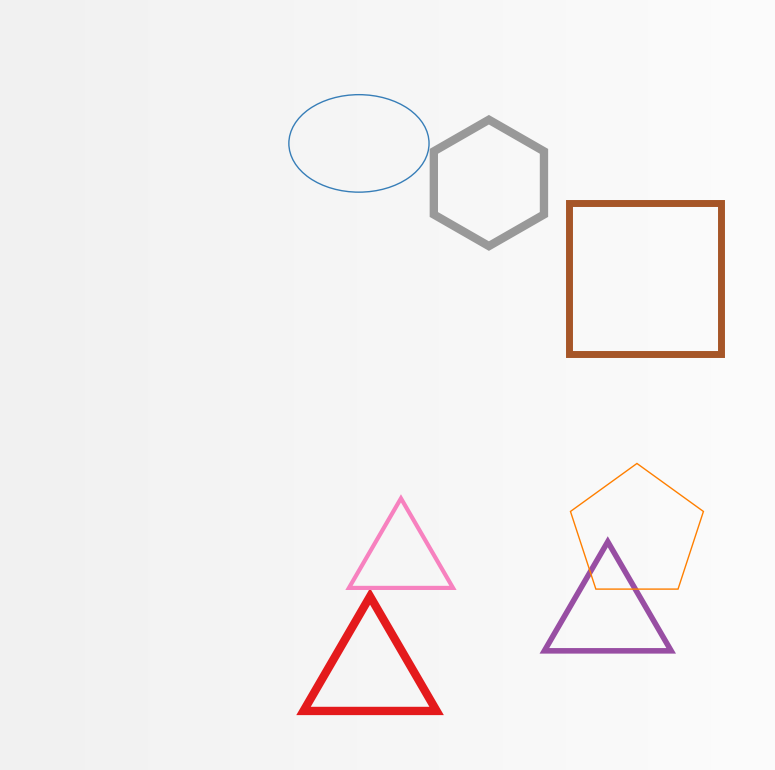[{"shape": "triangle", "thickness": 3, "radius": 0.5, "center": [0.478, 0.126]}, {"shape": "oval", "thickness": 0.5, "radius": 0.45, "center": [0.463, 0.814]}, {"shape": "triangle", "thickness": 2, "radius": 0.47, "center": [0.784, 0.202]}, {"shape": "pentagon", "thickness": 0.5, "radius": 0.45, "center": [0.822, 0.308]}, {"shape": "square", "thickness": 2.5, "radius": 0.49, "center": [0.832, 0.638]}, {"shape": "triangle", "thickness": 1.5, "radius": 0.39, "center": [0.517, 0.275]}, {"shape": "hexagon", "thickness": 3, "radius": 0.41, "center": [0.631, 0.762]}]